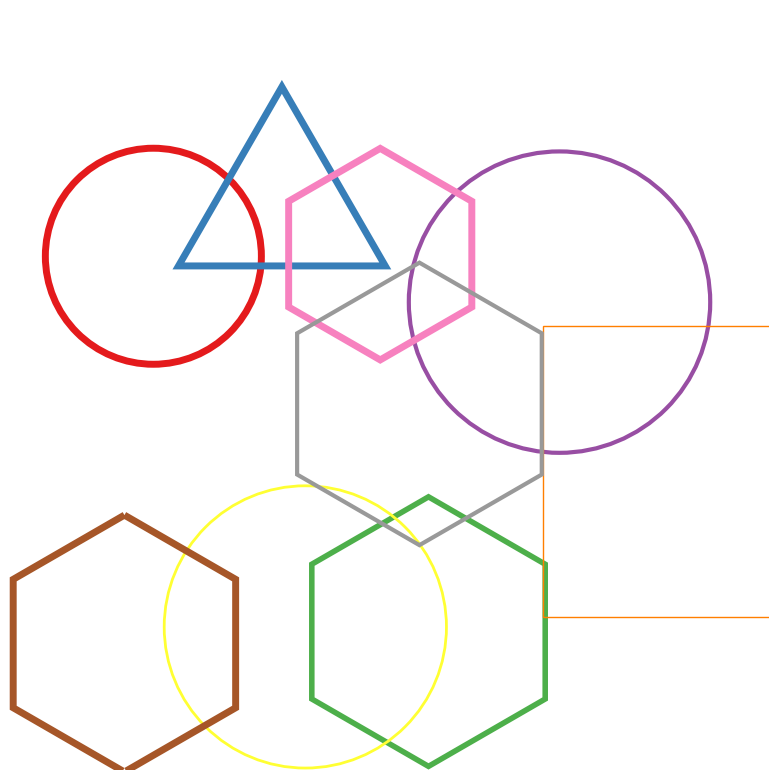[{"shape": "circle", "thickness": 2.5, "radius": 0.7, "center": [0.199, 0.667]}, {"shape": "triangle", "thickness": 2.5, "radius": 0.78, "center": [0.366, 0.732]}, {"shape": "hexagon", "thickness": 2, "radius": 0.88, "center": [0.557, 0.18]}, {"shape": "circle", "thickness": 1.5, "radius": 0.98, "center": [0.727, 0.608]}, {"shape": "square", "thickness": 0.5, "radius": 0.94, "center": [0.894, 0.388]}, {"shape": "circle", "thickness": 1, "radius": 0.92, "center": [0.397, 0.186]}, {"shape": "hexagon", "thickness": 2.5, "radius": 0.83, "center": [0.162, 0.164]}, {"shape": "hexagon", "thickness": 2.5, "radius": 0.69, "center": [0.494, 0.67]}, {"shape": "hexagon", "thickness": 1.5, "radius": 0.92, "center": [0.545, 0.475]}]